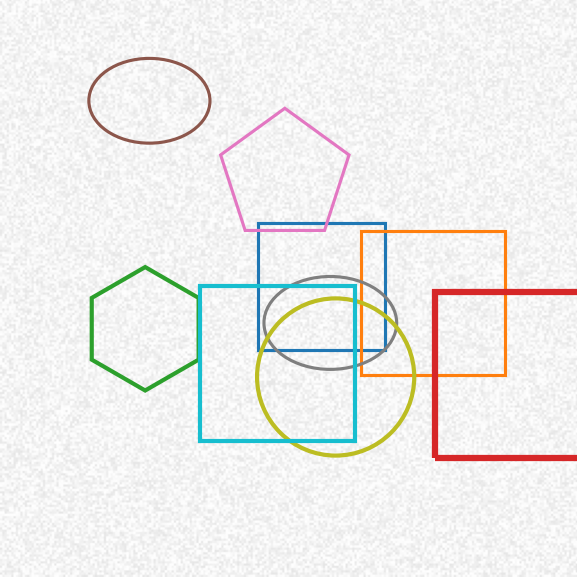[{"shape": "square", "thickness": 1.5, "radius": 0.55, "center": [0.557, 0.503]}, {"shape": "square", "thickness": 1.5, "radius": 0.63, "center": [0.75, 0.475]}, {"shape": "hexagon", "thickness": 2, "radius": 0.53, "center": [0.251, 0.43]}, {"shape": "square", "thickness": 3, "radius": 0.72, "center": [0.897, 0.35]}, {"shape": "oval", "thickness": 1.5, "radius": 0.52, "center": [0.259, 0.825]}, {"shape": "pentagon", "thickness": 1.5, "radius": 0.58, "center": [0.493, 0.695]}, {"shape": "oval", "thickness": 1.5, "radius": 0.57, "center": [0.572, 0.44]}, {"shape": "circle", "thickness": 2, "radius": 0.68, "center": [0.581, 0.346]}, {"shape": "square", "thickness": 2, "radius": 0.67, "center": [0.48, 0.369]}]